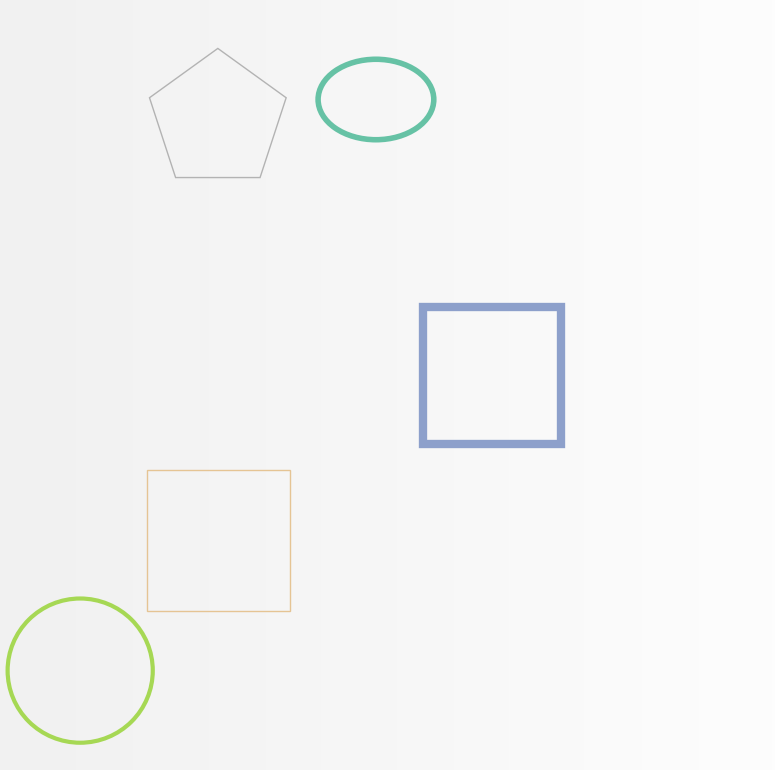[{"shape": "oval", "thickness": 2, "radius": 0.37, "center": [0.485, 0.871]}, {"shape": "square", "thickness": 3, "radius": 0.45, "center": [0.634, 0.513]}, {"shape": "circle", "thickness": 1.5, "radius": 0.47, "center": [0.103, 0.129]}, {"shape": "square", "thickness": 0.5, "radius": 0.46, "center": [0.282, 0.298]}, {"shape": "pentagon", "thickness": 0.5, "radius": 0.46, "center": [0.281, 0.844]}]